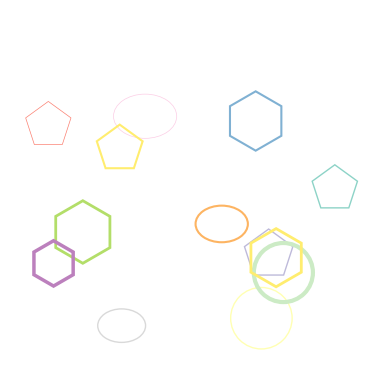[{"shape": "pentagon", "thickness": 1, "radius": 0.31, "center": [0.87, 0.51]}, {"shape": "circle", "thickness": 1, "radius": 0.4, "center": [0.679, 0.173]}, {"shape": "pentagon", "thickness": 1, "radius": 0.33, "center": [0.698, 0.339]}, {"shape": "pentagon", "thickness": 0.5, "radius": 0.31, "center": [0.126, 0.675]}, {"shape": "hexagon", "thickness": 1.5, "radius": 0.39, "center": [0.664, 0.686]}, {"shape": "oval", "thickness": 1.5, "radius": 0.34, "center": [0.576, 0.418]}, {"shape": "hexagon", "thickness": 2, "radius": 0.41, "center": [0.215, 0.397]}, {"shape": "oval", "thickness": 0.5, "radius": 0.41, "center": [0.377, 0.698]}, {"shape": "oval", "thickness": 1, "radius": 0.31, "center": [0.316, 0.154]}, {"shape": "hexagon", "thickness": 2.5, "radius": 0.29, "center": [0.139, 0.316]}, {"shape": "circle", "thickness": 3, "radius": 0.38, "center": [0.736, 0.292]}, {"shape": "hexagon", "thickness": 2, "radius": 0.38, "center": [0.717, 0.331]}, {"shape": "pentagon", "thickness": 1.5, "radius": 0.31, "center": [0.311, 0.614]}]